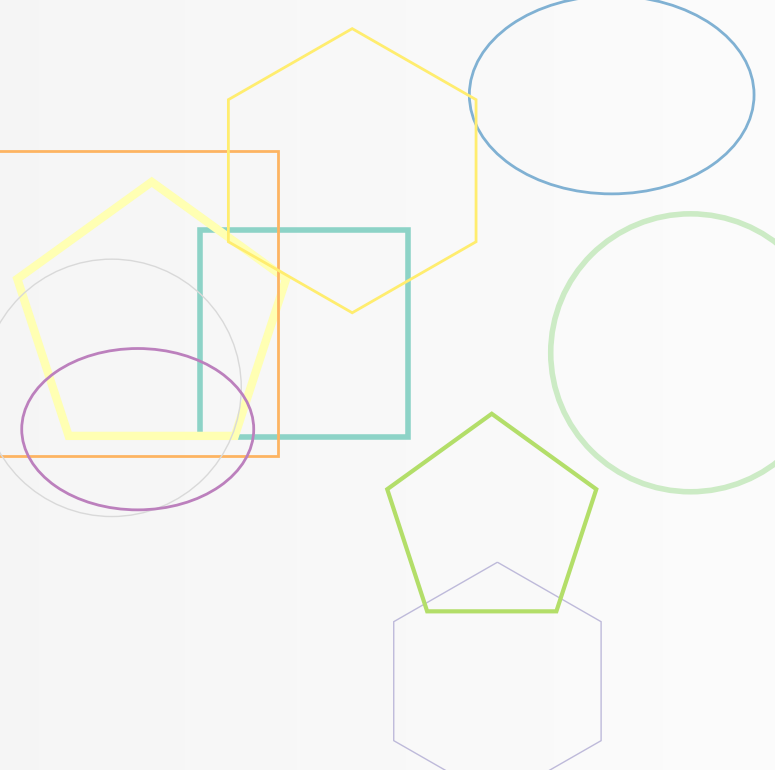[{"shape": "square", "thickness": 2, "radius": 0.67, "center": [0.393, 0.567]}, {"shape": "pentagon", "thickness": 3, "radius": 0.91, "center": [0.196, 0.581]}, {"shape": "hexagon", "thickness": 0.5, "radius": 0.77, "center": [0.642, 0.115]}, {"shape": "oval", "thickness": 1, "radius": 0.92, "center": [0.789, 0.877]}, {"shape": "square", "thickness": 1, "radius": 0.99, "center": [0.161, 0.606]}, {"shape": "pentagon", "thickness": 1.5, "radius": 0.71, "center": [0.635, 0.321]}, {"shape": "circle", "thickness": 0.5, "radius": 0.84, "center": [0.144, 0.496]}, {"shape": "oval", "thickness": 1, "radius": 0.75, "center": [0.178, 0.443]}, {"shape": "circle", "thickness": 2, "radius": 0.9, "center": [0.891, 0.542]}, {"shape": "hexagon", "thickness": 1, "radius": 0.92, "center": [0.454, 0.778]}]